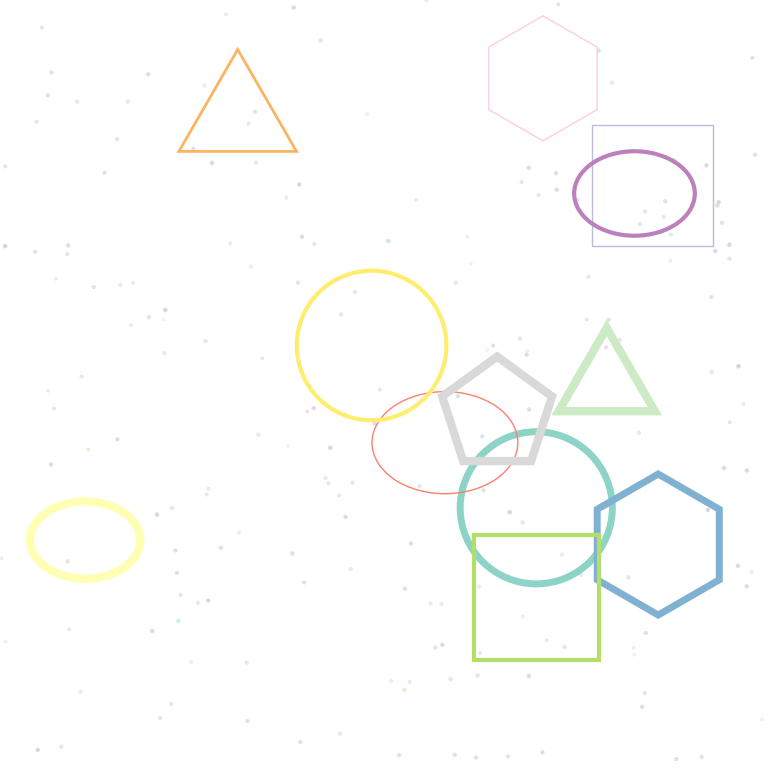[{"shape": "circle", "thickness": 2.5, "radius": 0.49, "center": [0.696, 0.341]}, {"shape": "oval", "thickness": 3, "radius": 0.36, "center": [0.111, 0.299]}, {"shape": "square", "thickness": 0.5, "radius": 0.39, "center": [0.847, 0.759]}, {"shape": "oval", "thickness": 0.5, "radius": 0.47, "center": [0.578, 0.425]}, {"shape": "hexagon", "thickness": 2.5, "radius": 0.46, "center": [0.855, 0.293]}, {"shape": "triangle", "thickness": 1, "radius": 0.44, "center": [0.309, 0.847]}, {"shape": "square", "thickness": 1.5, "radius": 0.4, "center": [0.697, 0.224]}, {"shape": "hexagon", "thickness": 0.5, "radius": 0.41, "center": [0.705, 0.898]}, {"shape": "pentagon", "thickness": 3, "radius": 0.38, "center": [0.646, 0.462]}, {"shape": "oval", "thickness": 1.5, "radius": 0.39, "center": [0.824, 0.749]}, {"shape": "triangle", "thickness": 3, "radius": 0.36, "center": [0.788, 0.502]}, {"shape": "circle", "thickness": 1.5, "radius": 0.49, "center": [0.483, 0.551]}]